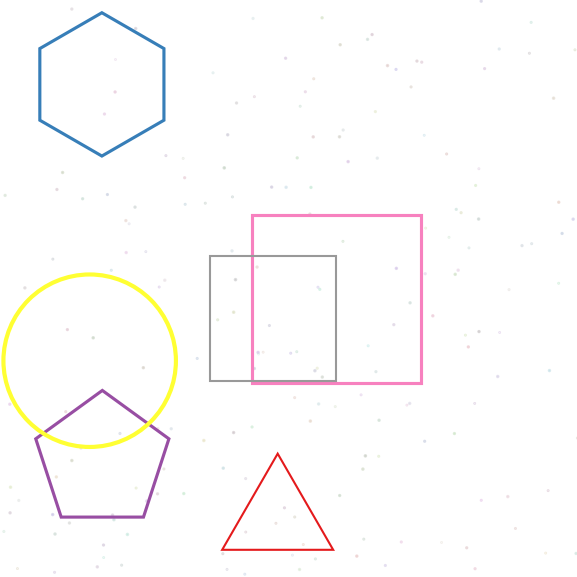[{"shape": "triangle", "thickness": 1, "radius": 0.55, "center": [0.481, 0.103]}, {"shape": "hexagon", "thickness": 1.5, "radius": 0.62, "center": [0.176, 0.853]}, {"shape": "pentagon", "thickness": 1.5, "radius": 0.61, "center": [0.177, 0.202]}, {"shape": "circle", "thickness": 2, "radius": 0.75, "center": [0.155, 0.375]}, {"shape": "square", "thickness": 1.5, "radius": 0.73, "center": [0.583, 0.481]}, {"shape": "square", "thickness": 1, "radius": 0.54, "center": [0.472, 0.448]}]